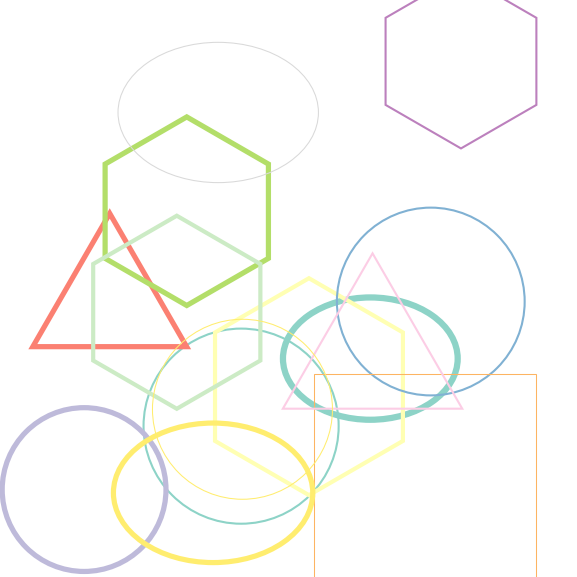[{"shape": "oval", "thickness": 3, "radius": 0.76, "center": [0.641, 0.378]}, {"shape": "circle", "thickness": 1, "radius": 0.84, "center": [0.417, 0.261]}, {"shape": "hexagon", "thickness": 2, "radius": 0.94, "center": [0.535, 0.33]}, {"shape": "circle", "thickness": 2.5, "radius": 0.71, "center": [0.146, 0.151]}, {"shape": "triangle", "thickness": 2.5, "radius": 0.77, "center": [0.19, 0.476]}, {"shape": "circle", "thickness": 1, "radius": 0.81, "center": [0.746, 0.477]}, {"shape": "square", "thickness": 0.5, "radius": 0.96, "center": [0.736, 0.16]}, {"shape": "hexagon", "thickness": 2.5, "radius": 0.82, "center": [0.323, 0.633]}, {"shape": "triangle", "thickness": 1, "radius": 0.9, "center": [0.645, 0.381]}, {"shape": "oval", "thickness": 0.5, "radius": 0.87, "center": [0.378, 0.804]}, {"shape": "hexagon", "thickness": 1, "radius": 0.75, "center": [0.798, 0.893]}, {"shape": "hexagon", "thickness": 2, "radius": 0.84, "center": [0.306, 0.458]}, {"shape": "circle", "thickness": 0.5, "radius": 0.78, "center": [0.42, 0.29]}, {"shape": "oval", "thickness": 2.5, "radius": 0.86, "center": [0.369, 0.146]}]